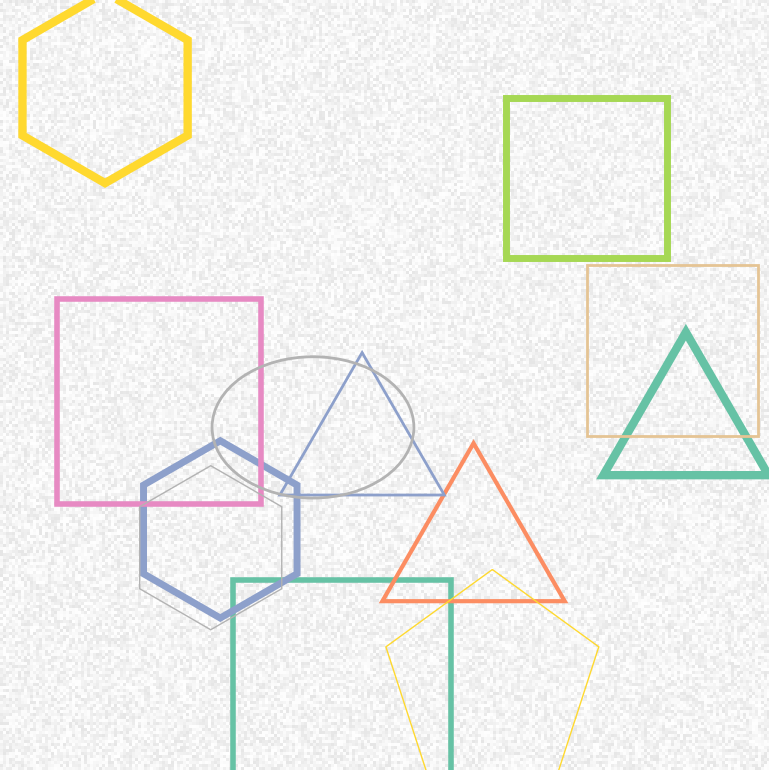[{"shape": "triangle", "thickness": 3, "radius": 0.62, "center": [0.891, 0.445]}, {"shape": "square", "thickness": 2, "radius": 0.71, "center": [0.444, 0.105]}, {"shape": "triangle", "thickness": 1.5, "radius": 0.68, "center": [0.615, 0.288]}, {"shape": "triangle", "thickness": 1, "radius": 0.62, "center": [0.47, 0.419]}, {"shape": "hexagon", "thickness": 2.5, "radius": 0.58, "center": [0.286, 0.312]}, {"shape": "square", "thickness": 2, "radius": 0.66, "center": [0.207, 0.478]}, {"shape": "square", "thickness": 2.5, "radius": 0.52, "center": [0.762, 0.769]}, {"shape": "hexagon", "thickness": 3, "radius": 0.62, "center": [0.136, 0.886]}, {"shape": "pentagon", "thickness": 0.5, "radius": 0.73, "center": [0.639, 0.115]}, {"shape": "square", "thickness": 1, "radius": 0.55, "center": [0.873, 0.545]}, {"shape": "oval", "thickness": 1, "radius": 0.66, "center": [0.406, 0.445]}, {"shape": "hexagon", "thickness": 0.5, "radius": 0.53, "center": [0.274, 0.289]}]